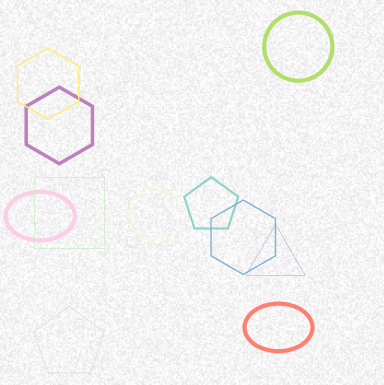[{"shape": "pentagon", "thickness": 1.5, "radius": 0.37, "center": [0.549, 0.466]}, {"shape": "hexagon", "thickness": 0.5, "radius": 0.38, "center": [0.406, 0.441]}, {"shape": "triangle", "thickness": 0.5, "radius": 0.44, "center": [0.716, 0.329]}, {"shape": "oval", "thickness": 3, "radius": 0.44, "center": [0.723, 0.15]}, {"shape": "hexagon", "thickness": 1, "radius": 0.48, "center": [0.632, 0.384]}, {"shape": "circle", "thickness": 3, "radius": 0.44, "center": [0.775, 0.879]}, {"shape": "oval", "thickness": 3, "radius": 0.45, "center": [0.105, 0.439]}, {"shape": "pentagon", "thickness": 0.5, "radius": 0.48, "center": [0.18, 0.109]}, {"shape": "hexagon", "thickness": 2.5, "radius": 0.5, "center": [0.154, 0.674]}, {"shape": "square", "thickness": 0.5, "radius": 0.46, "center": [0.179, 0.448]}, {"shape": "hexagon", "thickness": 1, "radius": 0.46, "center": [0.125, 0.783]}]